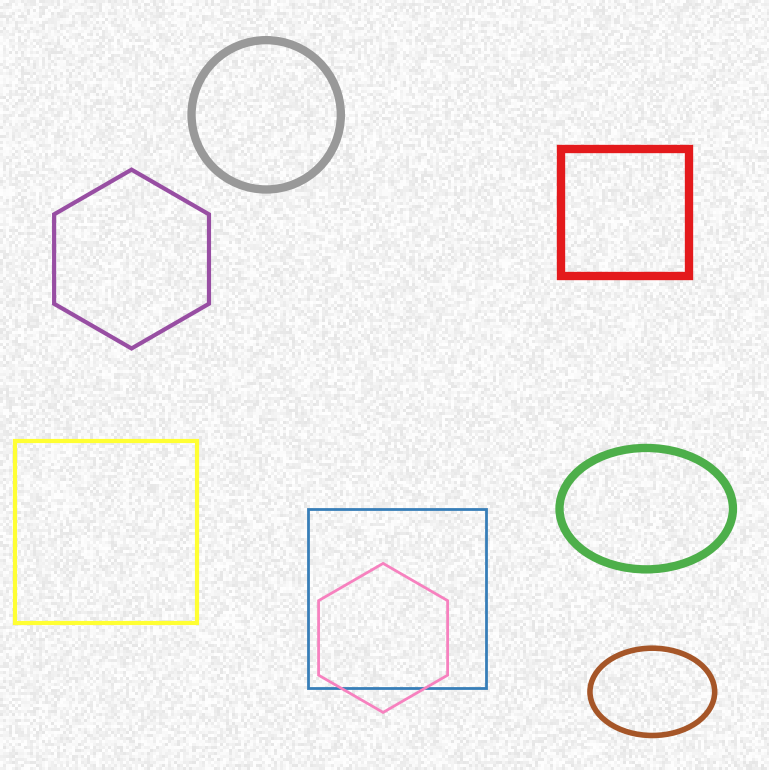[{"shape": "square", "thickness": 3, "radius": 0.41, "center": [0.812, 0.724]}, {"shape": "square", "thickness": 1, "radius": 0.58, "center": [0.515, 0.223]}, {"shape": "oval", "thickness": 3, "radius": 0.56, "center": [0.839, 0.339]}, {"shape": "hexagon", "thickness": 1.5, "radius": 0.58, "center": [0.171, 0.664]}, {"shape": "square", "thickness": 1.5, "radius": 0.59, "center": [0.138, 0.309]}, {"shape": "oval", "thickness": 2, "radius": 0.4, "center": [0.847, 0.102]}, {"shape": "hexagon", "thickness": 1, "radius": 0.48, "center": [0.498, 0.172]}, {"shape": "circle", "thickness": 3, "radius": 0.48, "center": [0.346, 0.851]}]